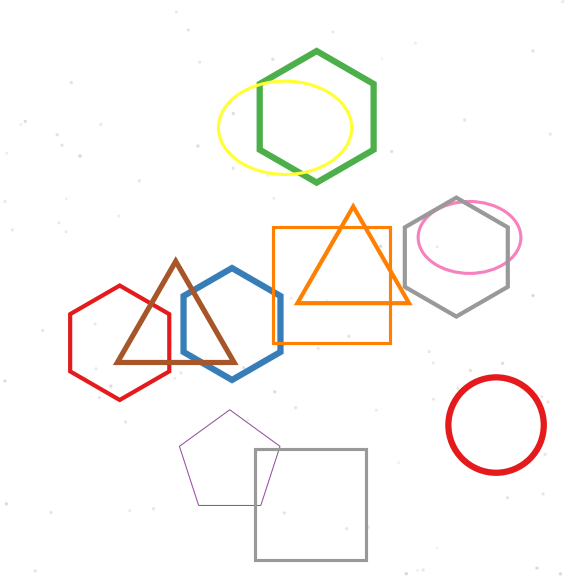[{"shape": "circle", "thickness": 3, "radius": 0.41, "center": [0.859, 0.263]}, {"shape": "hexagon", "thickness": 2, "radius": 0.5, "center": [0.207, 0.406]}, {"shape": "hexagon", "thickness": 3, "radius": 0.48, "center": [0.402, 0.438]}, {"shape": "hexagon", "thickness": 3, "radius": 0.57, "center": [0.548, 0.797]}, {"shape": "pentagon", "thickness": 0.5, "radius": 0.46, "center": [0.398, 0.198]}, {"shape": "triangle", "thickness": 2, "radius": 0.56, "center": [0.612, 0.53]}, {"shape": "square", "thickness": 1.5, "radius": 0.51, "center": [0.574, 0.506]}, {"shape": "oval", "thickness": 1.5, "radius": 0.58, "center": [0.494, 0.778]}, {"shape": "triangle", "thickness": 2.5, "radius": 0.58, "center": [0.304, 0.43]}, {"shape": "oval", "thickness": 1.5, "radius": 0.44, "center": [0.813, 0.588]}, {"shape": "square", "thickness": 1.5, "radius": 0.48, "center": [0.537, 0.126]}, {"shape": "hexagon", "thickness": 2, "radius": 0.51, "center": [0.79, 0.554]}]